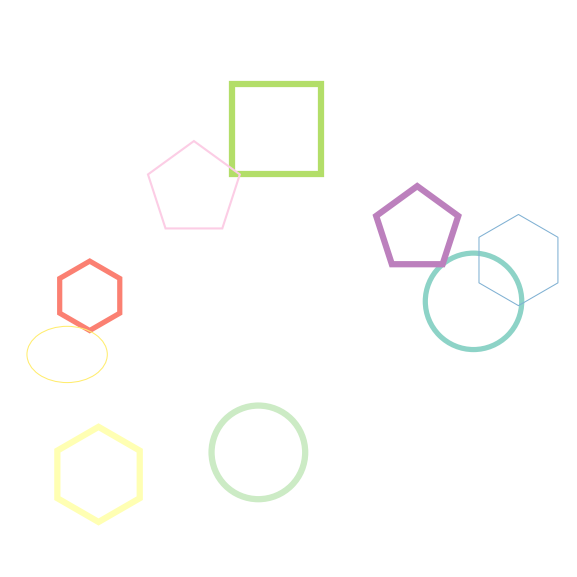[{"shape": "circle", "thickness": 2.5, "radius": 0.42, "center": [0.82, 0.477]}, {"shape": "hexagon", "thickness": 3, "radius": 0.41, "center": [0.171, 0.178]}, {"shape": "hexagon", "thickness": 2.5, "radius": 0.3, "center": [0.155, 0.487]}, {"shape": "hexagon", "thickness": 0.5, "radius": 0.39, "center": [0.898, 0.549]}, {"shape": "square", "thickness": 3, "radius": 0.39, "center": [0.479, 0.776]}, {"shape": "pentagon", "thickness": 1, "radius": 0.42, "center": [0.336, 0.671]}, {"shape": "pentagon", "thickness": 3, "radius": 0.37, "center": [0.722, 0.602]}, {"shape": "circle", "thickness": 3, "radius": 0.41, "center": [0.447, 0.216]}, {"shape": "oval", "thickness": 0.5, "radius": 0.35, "center": [0.116, 0.385]}]